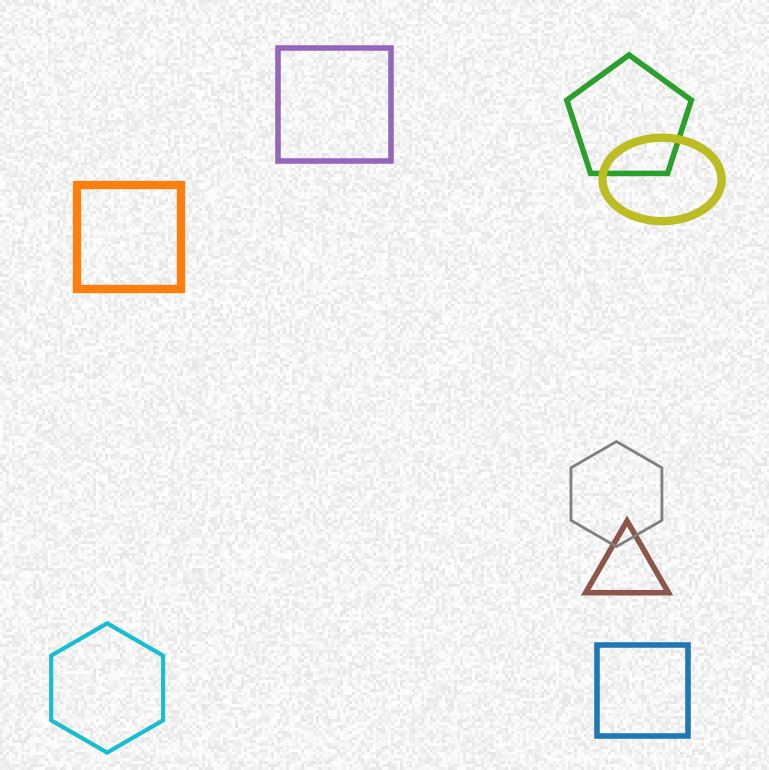[{"shape": "square", "thickness": 2, "radius": 0.29, "center": [0.834, 0.104]}, {"shape": "square", "thickness": 3, "radius": 0.34, "center": [0.168, 0.692]}, {"shape": "pentagon", "thickness": 2, "radius": 0.43, "center": [0.817, 0.844]}, {"shape": "square", "thickness": 2, "radius": 0.37, "center": [0.435, 0.865]}, {"shape": "triangle", "thickness": 2, "radius": 0.31, "center": [0.814, 0.261]}, {"shape": "hexagon", "thickness": 1, "radius": 0.34, "center": [0.801, 0.358]}, {"shape": "oval", "thickness": 3, "radius": 0.39, "center": [0.86, 0.767]}, {"shape": "hexagon", "thickness": 1.5, "radius": 0.42, "center": [0.139, 0.107]}]